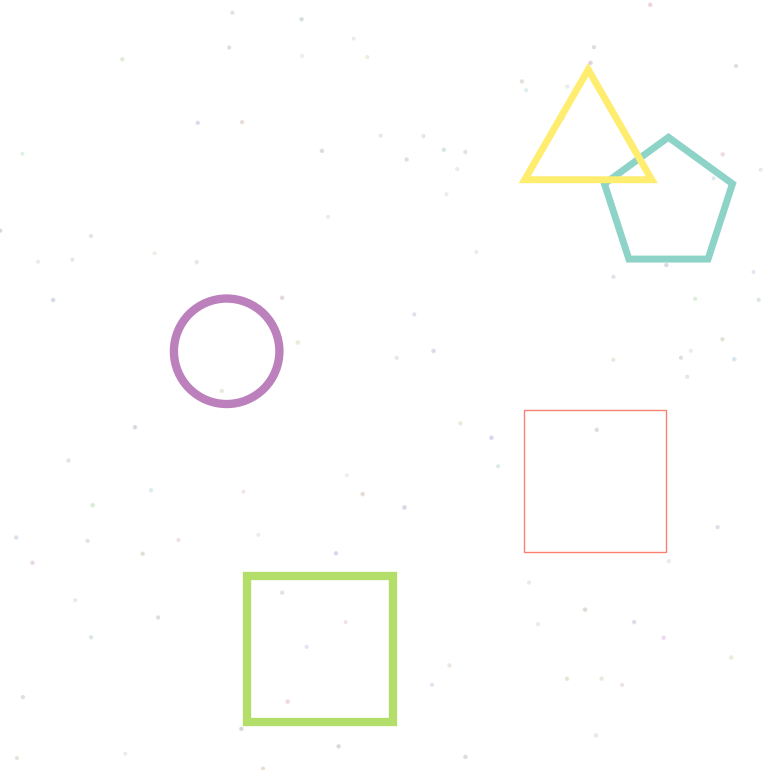[{"shape": "pentagon", "thickness": 2.5, "radius": 0.44, "center": [0.868, 0.734]}, {"shape": "square", "thickness": 0.5, "radius": 0.46, "center": [0.773, 0.375]}, {"shape": "square", "thickness": 3, "radius": 0.47, "center": [0.415, 0.157]}, {"shape": "circle", "thickness": 3, "radius": 0.34, "center": [0.294, 0.544]}, {"shape": "triangle", "thickness": 2.5, "radius": 0.48, "center": [0.764, 0.814]}]